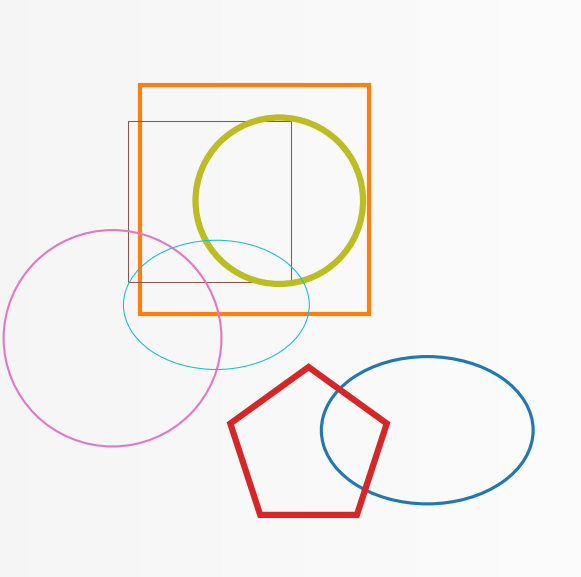[{"shape": "oval", "thickness": 1.5, "radius": 0.91, "center": [0.735, 0.254]}, {"shape": "square", "thickness": 2, "radius": 0.99, "center": [0.438, 0.654]}, {"shape": "pentagon", "thickness": 3, "radius": 0.71, "center": [0.531, 0.222]}, {"shape": "square", "thickness": 0.5, "radius": 0.7, "center": [0.36, 0.65]}, {"shape": "circle", "thickness": 1, "radius": 0.94, "center": [0.194, 0.413]}, {"shape": "circle", "thickness": 3, "radius": 0.72, "center": [0.48, 0.652]}, {"shape": "oval", "thickness": 0.5, "radius": 0.8, "center": [0.372, 0.471]}]